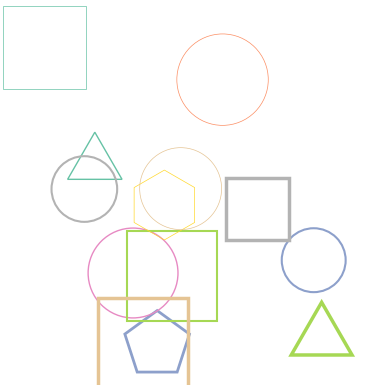[{"shape": "square", "thickness": 0.5, "radius": 0.54, "center": [0.115, 0.877]}, {"shape": "triangle", "thickness": 1, "radius": 0.41, "center": [0.246, 0.575]}, {"shape": "circle", "thickness": 0.5, "radius": 0.59, "center": [0.578, 0.793]}, {"shape": "circle", "thickness": 1.5, "radius": 0.42, "center": [0.815, 0.324]}, {"shape": "pentagon", "thickness": 2, "radius": 0.44, "center": [0.408, 0.105]}, {"shape": "circle", "thickness": 1, "radius": 0.58, "center": [0.346, 0.291]}, {"shape": "triangle", "thickness": 2.5, "radius": 0.46, "center": [0.835, 0.124]}, {"shape": "square", "thickness": 1.5, "radius": 0.58, "center": [0.447, 0.283]}, {"shape": "hexagon", "thickness": 0.5, "radius": 0.45, "center": [0.427, 0.467]}, {"shape": "square", "thickness": 2.5, "radius": 0.59, "center": [0.372, 0.107]}, {"shape": "circle", "thickness": 0.5, "radius": 0.53, "center": [0.469, 0.51]}, {"shape": "square", "thickness": 2.5, "radius": 0.4, "center": [0.669, 0.457]}, {"shape": "circle", "thickness": 1.5, "radius": 0.43, "center": [0.219, 0.509]}]